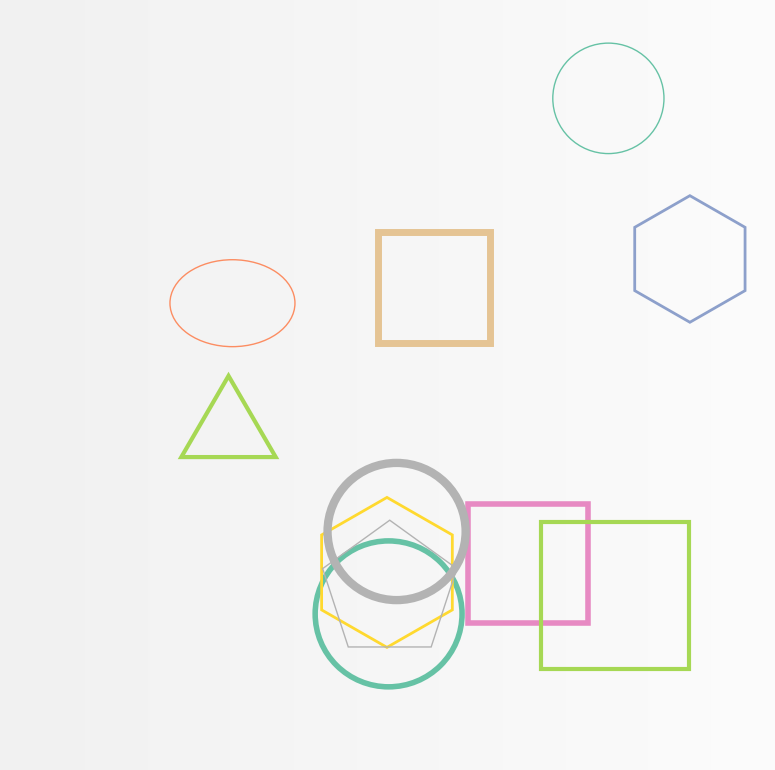[{"shape": "circle", "thickness": 2, "radius": 0.47, "center": [0.501, 0.203]}, {"shape": "circle", "thickness": 0.5, "radius": 0.36, "center": [0.785, 0.872]}, {"shape": "oval", "thickness": 0.5, "radius": 0.4, "center": [0.3, 0.606]}, {"shape": "hexagon", "thickness": 1, "radius": 0.41, "center": [0.89, 0.664]}, {"shape": "square", "thickness": 2, "radius": 0.39, "center": [0.681, 0.268]}, {"shape": "square", "thickness": 1.5, "radius": 0.48, "center": [0.794, 0.227]}, {"shape": "triangle", "thickness": 1.5, "radius": 0.35, "center": [0.295, 0.442]}, {"shape": "hexagon", "thickness": 1, "radius": 0.49, "center": [0.499, 0.257]}, {"shape": "square", "thickness": 2.5, "radius": 0.36, "center": [0.56, 0.627]}, {"shape": "circle", "thickness": 3, "radius": 0.45, "center": [0.512, 0.31]}, {"shape": "pentagon", "thickness": 0.5, "radius": 0.45, "center": [0.503, 0.233]}]